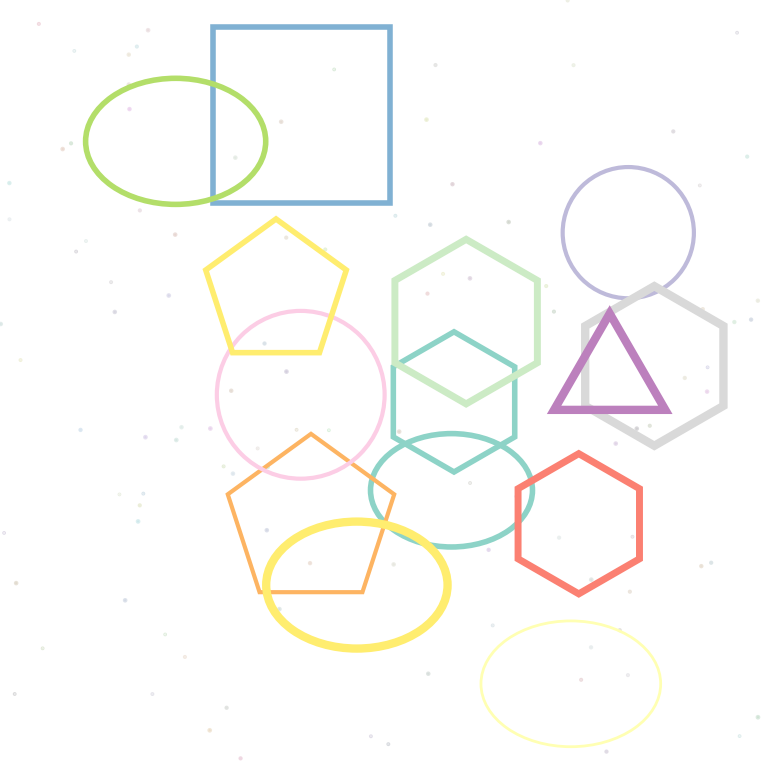[{"shape": "hexagon", "thickness": 2, "radius": 0.46, "center": [0.59, 0.478]}, {"shape": "oval", "thickness": 2, "radius": 0.53, "center": [0.586, 0.363]}, {"shape": "oval", "thickness": 1, "radius": 0.58, "center": [0.741, 0.112]}, {"shape": "circle", "thickness": 1.5, "radius": 0.43, "center": [0.816, 0.698]}, {"shape": "hexagon", "thickness": 2.5, "radius": 0.46, "center": [0.752, 0.32]}, {"shape": "square", "thickness": 2, "radius": 0.57, "center": [0.392, 0.85]}, {"shape": "pentagon", "thickness": 1.5, "radius": 0.57, "center": [0.404, 0.323]}, {"shape": "oval", "thickness": 2, "radius": 0.58, "center": [0.228, 0.816]}, {"shape": "circle", "thickness": 1.5, "radius": 0.54, "center": [0.391, 0.487]}, {"shape": "hexagon", "thickness": 3, "radius": 0.52, "center": [0.85, 0.525]}, {"shape": "triangle", "thickness": 3, "radius": 0.42, "center": [0.792, 0.509]}, {"shape": "hexagon", "thickness": 2.5, "radius": 0.53, "center": [0.605, 0.582]}, {"shape": "pentagon", "thickness": 2, "radius": 0.48, "center": [0.358, 0.62]}, {"shape": "oval", "thickness": 3, "radius": 0.59, "center": [0.463, 0.24]}]